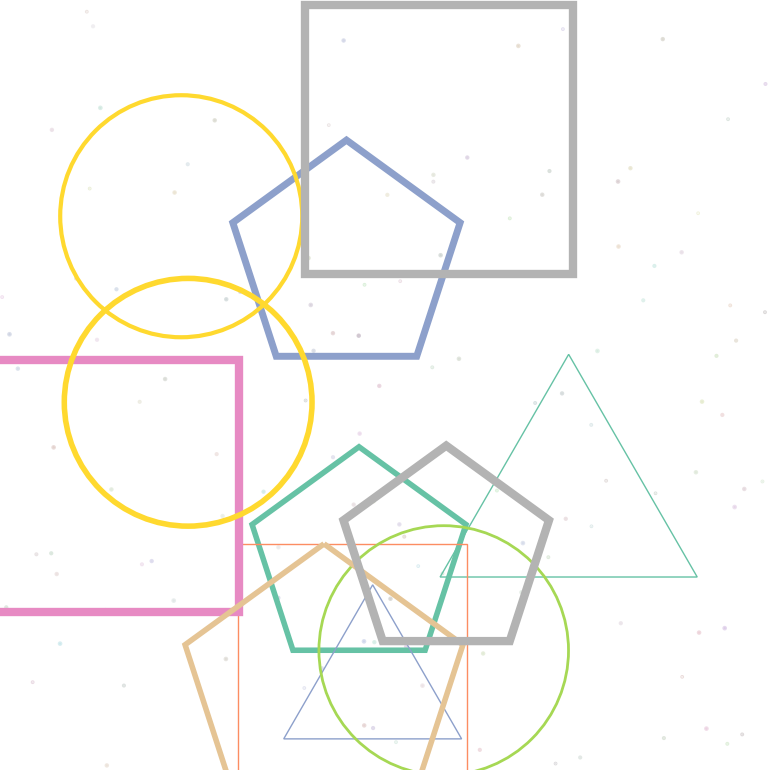[{"shape": "pentagon", "thickness": 2, "radius": 0.73, "center": [0.466, 0.274]}, {"shape": "triangle", "thickness": 0.5, "radius": 0.96, "center": [0.739, 0.347]}, {"shape": "square", "thickness": 0.5, "radius": 0.74, "center": [0.458, 0.146]}, {"shape": "pentagon", "thickness": 2.5, "radius": 0.78, "center": [0.45, 0.663]}, {"shape": "triangle", "thickness": 0.5, "radius": 0.67, "center": [0.484, 0.107]}, {"shape": "square", "thickness": 3, "radius": 0.82, "center": [0.146, 0.369]}, {"shape": "circle", "thickness": 1, "radius": 0.81, "center": [0.576, 0.155]}, {"shape": "circle", "thickness": 1.5, "radius": 0.79, "center": [0.235, 0.719]}, {"shape": "circle", "thickness": 2, "radius": 0.8, "center": [0.244, 0.478]}, {"shape": "pentagon", "thickness": 2, "radius": 0.95, "center": [0.421, 0.104]}, {"shape": "square", "thickness": 3, "radius": 0.87, "center": [0.57, 0.819]}, {"shape": "pentagon", "thickness": 3, "radius": 0.7, "center": [0.58, 0.281]}]